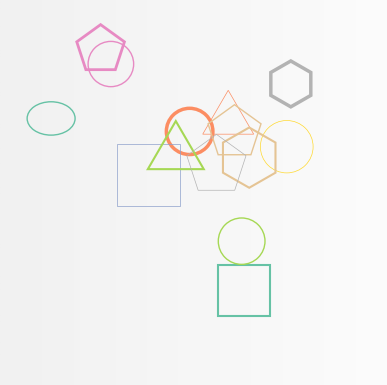[{"shape": "square", "thickness": 1.5, "radius": 0.33, "center": [0.63, 0.246]}, {"shape": "oval", "thickness": 1, "radius": 0.31, "center": [0.132, 0.692]}, {"shape": "triangle", "thickness": 0.5, "radius": 0.38, "center": [0.589, 0.689]}, {"shape": "circle", "thickness": 2.5, "radius": 0.3, "center": [0.489, 0.659]}, {"shape": "square", "thickness": 0.5, "radius": 0.4, "center": [0.384, 0.546]}, {"shape": "circle", "thickness": 1, "radius": 0.29, "center": [0.286, 0.834]}, {"shape": "pentagon", "thickness": 2, "radius": 0.32, "center": [0.26, 0.871]}, {"shape": "triangle", "thickness": 1.5, "radius": 0.42, "center": [0.454, 0.602]}, {"shape": "circle", "thickness": 1, "radius": 0.3, "center": [0.624, 0.374]}, {"shape": "circle", "thickness": 0.5, "radius": 0.34, "center": [0.74, 0.619]}, {"shape": "pentagon", "thickness": 1, "radius": 0.36, "center": [0.605, 0.656]}, {"shape": "hexagon", "thickness": 1.5, "radius": 0.39, "center": [0.643, 0.591]}, {"shape": "pentagon", "thickness": 0.5, "radius": 0.4, "center": [0.559, 0.571]}, {"shape": "hexagon", "thickness": 2.5, "radius": 0.3, "center": [0.75, 0.782]}]